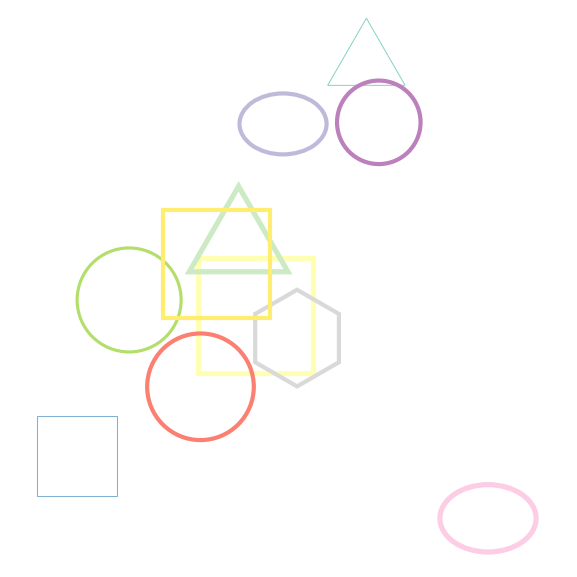[{"shape": "triangle", "thickness": 0.5, "radius": 0.39, "center": [0.634, 0.89]}, {"shape": "square", "thickness": 2.5, "radius": 0.5, "center": [0.442, 0.452]}, {"shape": "oval", "thickness": 2, "radius": 0.38, "center": [0.49, 0.785]}, {"shape": "circle", "thickness": 2, "radius": 0.46, "center": [0.347, 0.329]}, {"shape": "square", "thickness": 0.5, "radius": 0.35, "center": [0.134, 0.21]}, {"shape": "circle", "thickness": 1.5, "radius": 0.45, "center": [0.224, 0.48]}, {"shape": "oval", "thickness": 2.5, "radius": 0.42, "center": [0.845, 0.102]}, {"shape": "hexagon", "thickness": 2, "radius": 0.42, "center": [0.514, 0.414]}, {"shape": "circle", "thickness": 2, "radius": 0.36, "center": [0.656, 0.787]}, {"shape": "triangle", "thickness": 2.5, "radius": 0.49, "center": [0.413, 0.578]}, {"shape": "square", "thickness": 2, "radius": 0.46, "center": [0.375, 0.542]}]